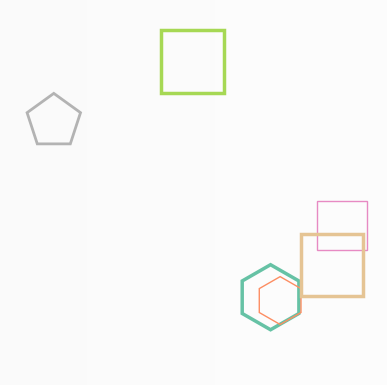[{"shape": "hexagon", "thickness": 2.5, "radius": 0.42, "center": [0.698, 0.228]}, {"shape": "hexagon", "thickness": 1, "radius": 0.31, "center": [0.723, 0.219]}, {"shape": "square", "thickness": 1, "radius": 0.32, "center": [0.882, 0.414]}, {"shape": "square", "thickness": 2.5, "radius": 0.41, "center": [0.497, 0.84]}, {"shape": "square", "thickness": 2.5, "radius": 0.4, "center": [0.857, 0.313]}, {"shape": "pentagon", "thickness": 2, "radius": 0.36, "center": [0.139, 0.685]}]